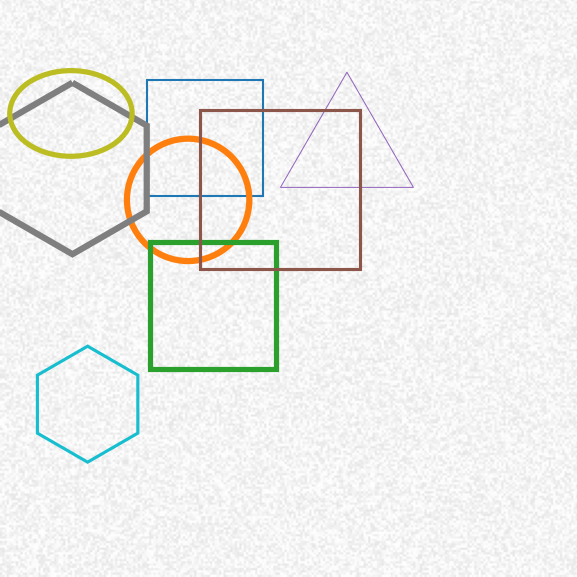[{"shape": "square", "thickness": 1, "radius": 0.5, "center": [0.355, 0.76]}, {"shape": "circle", "thickness": 3, "radius": 0.53, "center": [0.326, 0.653]}, {"shape": "square", "thickness": 2.5, "radius": 0.55, "center": [0.369, 0.471]}, {"shape": "triangle", "thickness": 0.5, "radius": 0.66, "center": [0.601, 0.741]}, {"shape": "square", "thickness": 1.5, "radius": 0.69, "center": [0.485, 0.671]}, {"shape": "hexagon", "thickness": 3, "radius": 0.74, "center": [0.125, 0.707]}, {"shape": "oval", "thickness": 2.5, "radius": 0.53, "center": [0.123, 0.803]}, {"shape": "hexagon", "thickness": 1.5, "radius": 0.5, "center": [0.152, 0.299]}]